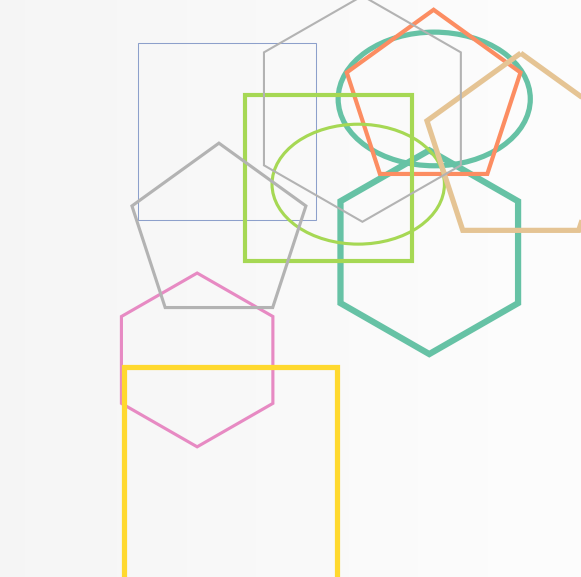[{"shape": "hexagon", "thickness": 3, "radius": 0.88, "center": [0.739, 0.562]}, {"shape": "oval", "thickness": 2.5, "radius": 0.83, "center": [0.747, 0.828]}, {"shape": "pentagon", "thickness": 2, "radius": 0.79, "center": [0.746, 0.825]}, {"shape": "square", "thickness": 0.5, "radius": 0.77, "center": [0.391, 0.772]}, {"shape": "hexagon", "thickness": 1.5, "radius": 0.75, "center": [0.339, 0.376]}, {"shape": "oval", "thickness": 1.5, "radius": 0.74, "center": [0.616, 0.68]}, {"shape": "square", "thickness": 2, "radius": 0.72, "center": [0.565, 0.691]}, {"shape": "square", "thickness": 2.5, "radius": 0.92, "center": [0.397, 0.181]}, {"shape": "pentagon", "thickness": 2.5, "radius": 0.85, "center": [0.896, 0.737]}, {"shape": "hexagon", "thickness": 1, "radius": 0.98, "center": [0.623, 0.811]}, {"shape": "pentagon", "thickness": 1.5, "radius": 0.79, "center": [0.377, 0.594]}]